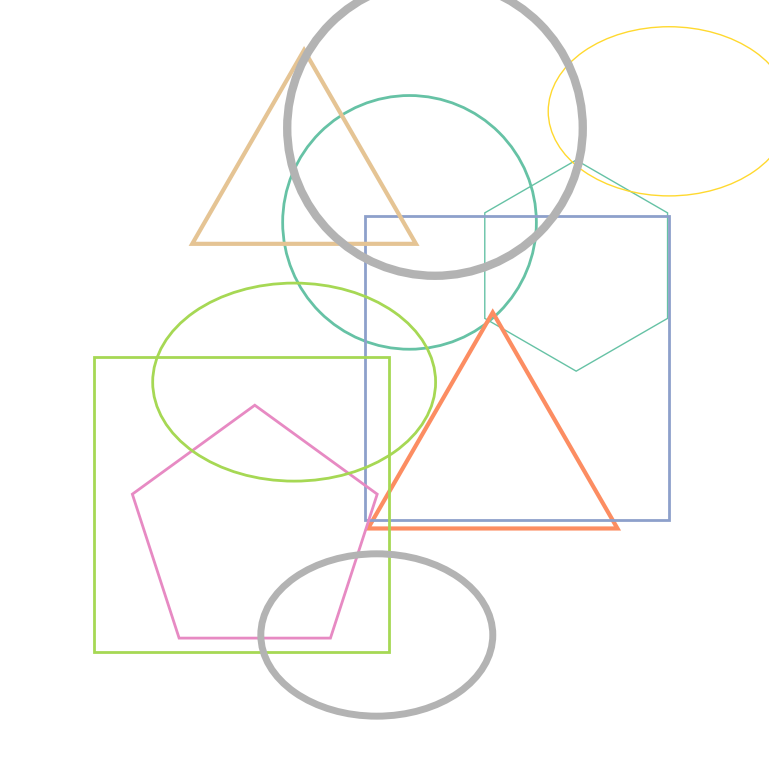[{"shape": "circle", "thickness": 1, "radius": 0.82, "center": [0.532, 0.711]}, {"shape": "hexagon", "thickness": 0.5, "radius": 0.69, "center": [0.748, 0.655]}, {"shape": "triangle", "thickness": 1.5, "radius": 0.94, "center": [0.64, 0.407]}, {"shape": "square", "thickness": 1, "radius": 0.99, "center": [0.672, 0.522]}, {"shape": "pentagon", "thickness": 1, "radius": 0.84, "center": [0.331, 0.307]}, {"shape": "oval", "thickness": 1, "radius": 0.92, "center": [0.382, 0.504]}, {"shape": "square", "thickness": 1, "radius": 0.96, "center": [0.314, 0.345]}, {"shape": "oval", "thickness": 0.5, "radius": 0.78, "center": [0.869, 0.855]}, {"shape": "triangle", "thickness": 1.5, "radius": 0.84, "center": [0.395, 0.767]}, {"shape": "circle", "thickness": 3, "radius": 0.96, "center": [0.565, 0.834]}, {"shape": "oval", "thickness": 2.5, "radius": 0.75, "center": [0.489, 0.175]}]